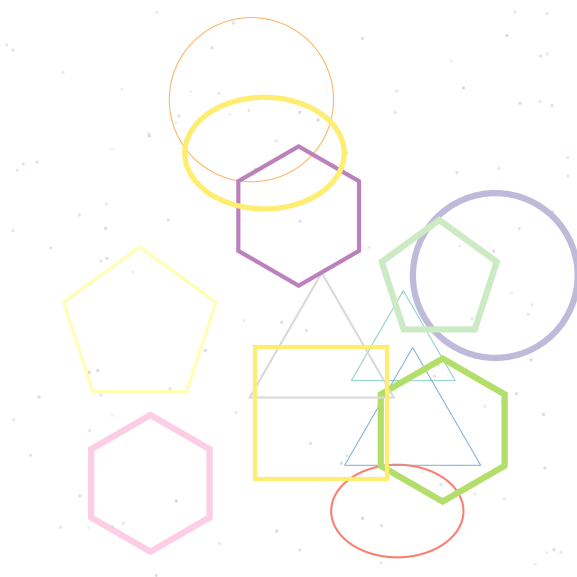[{"shape": "triangle", "thickness": 0.5, "radius": 0.52, "center": [0.698, 0.392]}, {"shape": "pentagon", "thickness": 1.5, "radius": 0.69, "center": [0.242, 0.433]}, {"shape": "circle", "thickness": 3, "radius": 0.71, "center": [0.858, 0.522]}, {"shape": "oval", "thickness": 1, "radius": 0.57, "center": [0.688, 0.114]}, {"shape": "triangle", "thickness": 0.5, "radius": 0.68, "center": [0.715, 0.261]}, {"shape": "circle", "thickness": 0.5, "radius": 0.71, "center": [0.435, 0.827]}, {"shape": "hexagon", "thickness": 3, "radius": 0.62, "center": [0.767, 0.254]}, {"shape": "hexagon", "thickness": 3, "radius": 0.59, "center": [0.26, 0.162]}, {"shape": "triangle", "thickness": 1, "radius": 0.72, "center": [0.557, 0.383]}, {"shape": "hexagon", "thickness": 2, "radius": 0.6, "center": [0.517, 0.625]}, {"shape": "pentagon", "thickness": 3, "radius": 0.52, "center": [0.761, 0.513]}, {"shape": "oval", "thickness": 2.5, "radius": 0.69, "center": [0.458, 0.734]}, {"shape": "square", "thickness": 2, "radius": 0.57, "center": [0.556, 0.284]}]